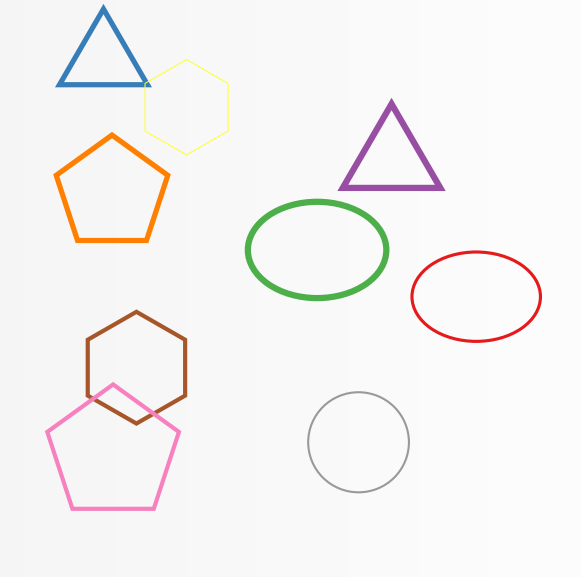[{"shape": "oval", "thickness": 1.5, "radius": 0.55, "center": [0.819, 0.485]}, {"shape": "triangle", "thickness": 2.5, "radius": 0.44, "center": [0.178, 0.896]}, {"shape": "oval", "thickness": 3, "radius": 0.6, "center": [0.546, 0.566]}, {"shape": "triangle", "thickness": 3, "radius": 0.48, "center": [0.674, 0.722]}, {"shape": "pentagon", "thickness": 2.5, "radius": 0.5, "center": [0.193, 0.664]}, {"shape": "hexagon", "thickness": 0.5, "radius": 0.41, "center": [0.321, 0.813]}, {"shape": "hexagon", "thickness": 2, "radius": 0.48, "center": [0.235, 0.362]}, {"shape": "pentagon", "thickness": 2, "radius": 0.6, "center": [0.195, 0.214]}, {"shape": "circle", "thickness": 1, "radius": 0.43, "center": [0.617, 0.233]}]